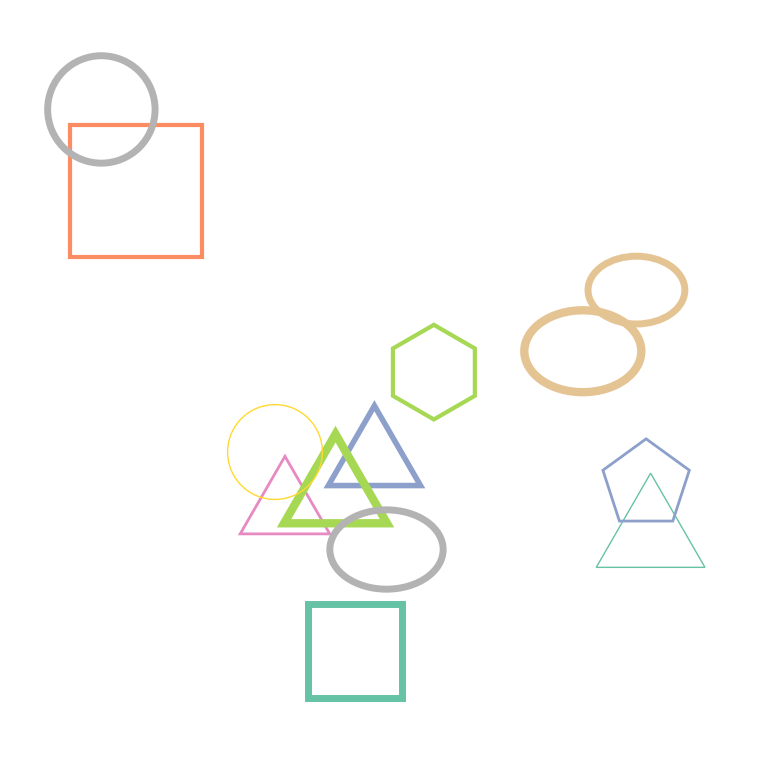[{"shape": "square", "thickness": 2.5, "radius": 0.3, "center": [0.461, 0.155]}, {"shape": "triangle", "thickness": 0.5, "radius": 0.41, "center": [0.845, 0.304]}, {"shape": "square", "thickness": 1.5, "radius": 0.43, "center": [0.177, 0.752]}, {"shape": "pentagon", "thickness": 1, "radius": 0.3, "center": [0.839, 0.371]}, {"shape": "triangle", "thickness": 2, "radius": 0.35, "center": [0.486, 0.404]}, {"shape": "triangle", "thickness": 1, "radius": 0.34, "center": [0.37, 0.34]}, {"shape": "hexagon", "thickness": 1.5, "radius": 0.31, "center": [0.563, 0.517]}, {"shape": "triangle", "thickness": 3, "radius": 0.39, "center": [0.436, 0.359]}, {"shape": "circle", "thickness": 0.5, "radius": 0.31, "center": [0.357, 0.413]}, {"shape": "oval", "thickness": 3, "radius": 0.38, "center": [0.757, 0.544]}, {"shape": "oval", "thickness": 2.5, "radius": 0.31, "center": [0.827, 0.623]}, {"shape": "oval", "thickness": 2.5, "radius": 0.37, "center": [0.502, 0.286]}, {"shape": "circle", "thickness": 2.5, "radius": 0.35, "center": [0.132, 0.858]}]